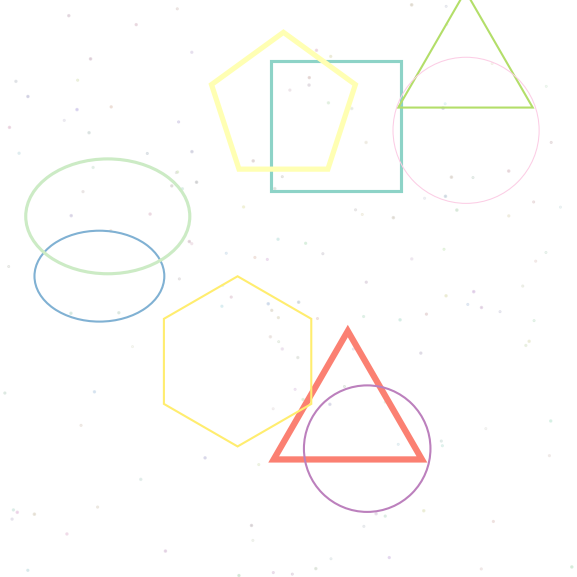[{"shape": "square", "thickness": 1.5, "radius": 0.56, "center": [0.581, 0.781]}, {"shape": "pentagon", "thickness": 2.5, "radius": 0.65, "center": [0.491, 0.812]}, {"shape": "triangle", "thickness": 3, "radius": 0.74, "center": [0.602, 0.278]}, {"shape": "oval", "thickness": 1, "radius": 0.56, "center": [0.172, 0.521]}, {"shape": "triangle", "thickness": 1, "radius": 0.67, "center": [0.806, 0.88]}, {"shape": "circle", "thickness": 0.5, "radius": 0.63, "center": [0.807, 0.773]}, {"shape": "circle", "thickness": 1, "radius": 0.55, "center": [0.636, 0.222]}, {"shape": "oval", "thickness": 1.5, "radius": 0.71, "center": [0.187, 0.625]}, {"shape": "hexagon", "thickness": 1, "radius": 0.74, "center": [0.411, 0.373]}]